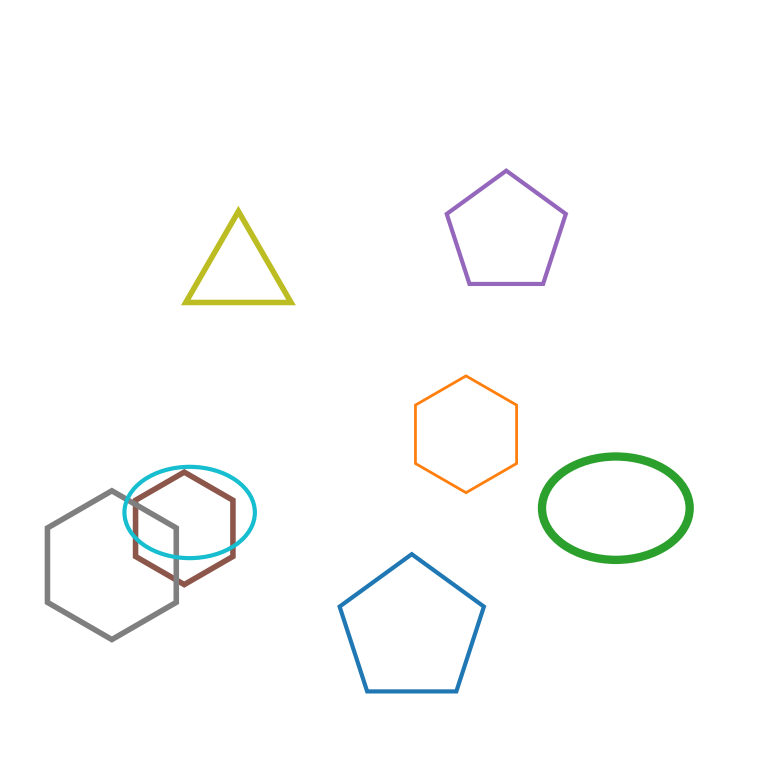[{"shape": "pentagon", "thickness": 1.5, "radius": 0.49, "center": [0.535, 0.182]}, {"shape": "hexagon", "thickness": 1, "radius": 0.38, "center": [0.605, 0.436]}, {"shape": "oval", "thickness": 3, "radius": 0.48, "center": [0.8, 0.34]}, {"shape": "pentagon", "thickness": 1.5, "radius": 0.41, "center": [0.658, 0.697]}, {"shape": "hexagon", "thickness": 2, "radius": 0.37, "center": [0.239, 0.314]}, {"shape": "hexagon", "thickness": 2, "radius": 0.48, "center": [0.145, 0.266]}, {"shape": "triangle", "thickness": 2, "radius": 0.39, "center": [0.31, 0.647]}, {"shape": "oval", "thickness": 1.5, "radius": 0.42, "center": [0.246, 0.334]}]